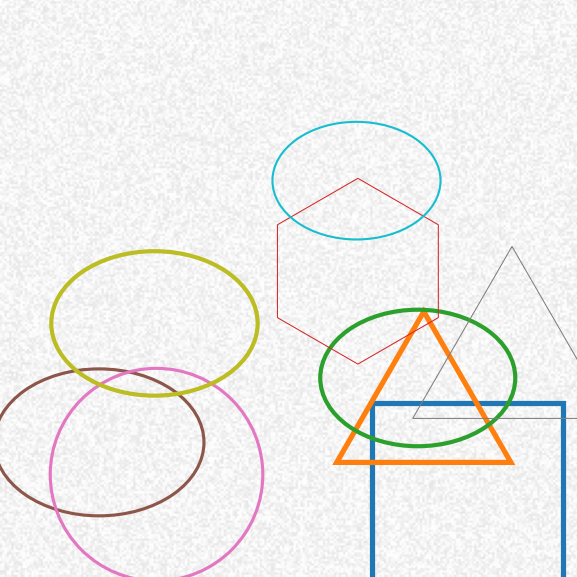[{"shape": "square", "thickness": 2.5, "radius": 0.83, "center": [0.81, 0.136]}, {"shape": "triangle", "thickness": 2.5, "radius": 0.87, "center": [0.734, 0.285]}, {"shape": "oval", "thickness": 2, "radius": 0.84, "center": [0.723, 0.345]}, {"shape": "hexagon", "thickness": 0.5, "radius": 0.8, "center": [0.62, 0.53]}, {"shape": "oval", "thickness": 1.5, "radius": 0.91, "center": [0.171, 0.233]}, {"shape": "circle", "thickness": 1.5, "radius": 0.92, "center": [0.271, 0.177]}, {"shape": "triangle", "thickness": 0.5, "radius": 0.99, "center": [0.887, 0.374]}, {"shape": "oval", "thickness": 2, "radius": 0.89, "center": [0.267, 0.439]}, {"shape": "oval", "thickness": 1, "radius": 0.73, "center": [0.617, 0.686]}]